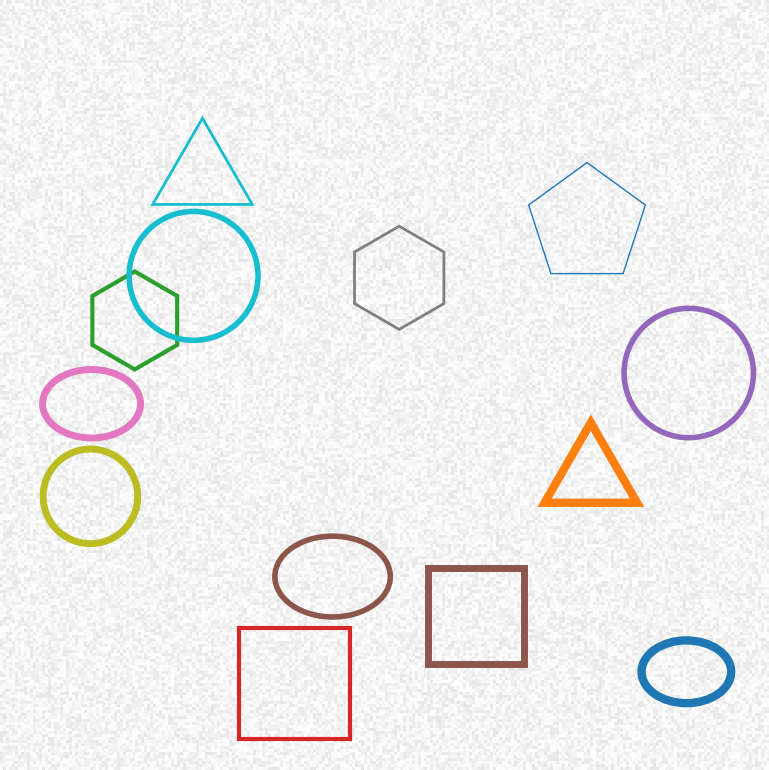[{"shape": "pentagon", "thickness": 0.5, "radius": 0.4, "center": [0.762, 0.709]}, {"shape": "oval", "thickness": 3, "radius": 0.29, "center": [0.891, 0.128]}, {"shape": "triangle", "thickness": 3, "radius": 0.35, "center": [0.767, 0.382]}, {"shape": "hexagon", "thickness": 1.5, "radius": 0.32, "center": [0.175, 0.584]}, {"shape": "square", "thickness": 1.5, "radius": 0.36, "center": [0.383, 0.112]}, {"shape": "circle", "thickness": 2, "radius": 0.42, "center": [0.894, 0.516]}, {"shape": "square", "thickness": 2.5, "radius": 0.31, "center": [0.619, 0.2]}, {"shape": "oval", "thickness": 2, "radius": 0.37, "center": [0.432, 0.251]}, {"shape": "oval", "thickness": 2.5, "radius": 0.32, "center": [0.119, 0.476]}, {"shape": "hexagon", "thickness": 1, "radius": 0.34, "center": [0.518, 0.639]}, {"shape": "circle", "thickness": 2.5, "radius": 0.31, "center": [0.117, 0.355]}, {"shape": "circle", "thickness": 2, "radius": 0.42, "center": [0.251, 0.642]}, {"shape": "triangle", "thickness": 1, "radius": 0.37, "center": [0.263, 0.772]}]